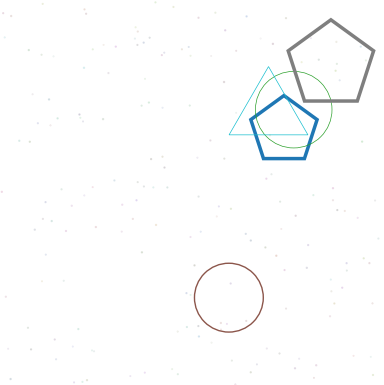[{"shape": "pentagon", "thickness": 2.5, "radius": 0.45, "center": [0.738, 0.661]}, {"shape": "circle", "thickness": 0.5, "radius": 0.5, "center": [0.763, 0.715]}, {"shape": "circle", "thickness": 1, "radius": 0.45, "center": [0.594, 0.227]}, {"shape": "pentagon", "thickness": 2.5, "radius": 0.58, "center": [0.86, 0.832]}, {"shape": "triangle", "thickness": 0.5, "radius": 0.59, "center": [0.697, 0.709]}]